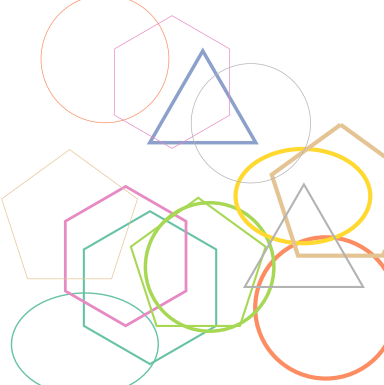[{"shape": "hexagon", "thickness": 1.5, "radius": 0.99, "center": [0.39, 0.253]}, {"shape": "oval", "thickness": 1, "radius": 0.95, "center": [0.22, 0.105]}, {"shape": "circle", "thickness": 0.5, "radius": 0.83, "center": [0.273, 0.847]}, {"shape": "circle", "thickness": 3, "radius": 0.92, "center": [0.846, 0.2]}, {"shape": "triangle", "thickness": 2.5, "radius": 0.79, "center": [0.527, 0.709]}, {"shape": "hexagon", "thickness": 0.5, "radius": 0.86, "center": [0.447, 0.787]}, {"shape": "hexagon", "thickness": 2, "radius": 0.9, "center": [0.326, 0.335]}, {"shape": "pentagon", "thickness": 1.5, "radius": 0.92, "center": [0.515, 0.302]}, {"shape": "circle", "thickness": 2.5, "radius": 0.83, "center": [0.545, 0.307]}, {"shape": "oval", "thickness": 3, "radius": 0.87, "center": [0.787, 0.491]}, {"shape": "pentagon", "thickness": 3, "radius": 0.94, "center": [0.885, 0.488]}, {"shape": "pentagon", "thickness": 0.5, "radius": 0.93, "center": [0.181, 0.426]}, {"shape": "triangle", "thickness": 1.5, "radius": 0.89, "center": [0.789, 0.343]}, {"shape": "circle", "thickness": 0.5, "radius": 0.78, "center": [0.652, 0.68]}]